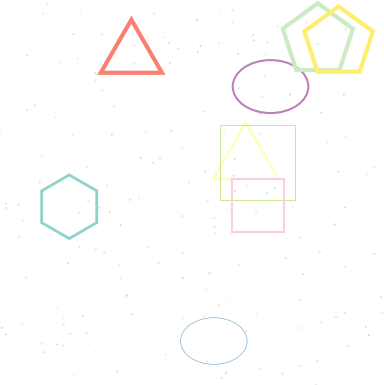[{"shape": "hexagon", "thickness": 2, "radius": 0.41, "center": [0.18, 0.463]}, {"shape": "triangle", "thickness": 1.5, "radius": 0.49, "center": [0.638, 0.584]}, {"shape": "triangle", "thickness": 3, "radius": 0.46, "center": [0.341, 0.857]}, {"shape": "oval", "thickness": 0.5, "radius": 0.43, "center": [0.555, 0.114]}, {"shape": "square", "thickness": 0.5, "radius": 0.48, "center": [0.669, 0.577]}, {"shape": "square", "thickness": 1.5, "radius": 0.34, "center": [0.67, 0.466]}, {"shape": "oval", "thickness": 1.5, "radius": 0.49, "center": [0.703, 0.775]}, {"shape": "pentagon", "thickness": 3, "radius": 0.48, "center": [0.826, 0.896]}, {"shape": "pentagon", "thickness": 3, "radius": 0.47, "center": [0.88, 0.89]}]